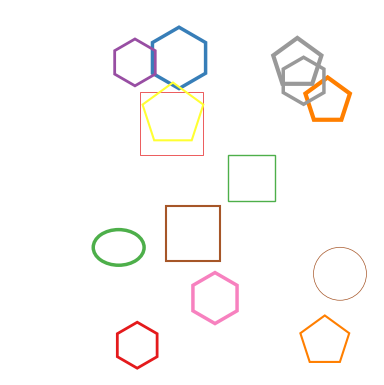[{"shape": "square", "thickness": 0.5, "radius": 0.41, "center": [0.445, 0.68]}, {"shape": "hexagon", "thickness": 2, "radius": 0.3, "center": [0.356, 0.103]}, {"shape": "hexagon", "thickness": 2.5, "radius": 0.4, "center": [0.465, 0.85]}, {"shape": "oval", "thickness": 2.5, "radius": 0.33, "center": [0.308, 0.357]}, {"shape": "square", "thickness": 1, "radius": 0.3, "center": [0.653, 0.538]}, {"shape": "hexagon", "thickness": 2, "radius": 0.3, "center": [0.351, 0.838]}, {"shape": "pentagon", "thickness": 3, "radius": 0.3, "center": [0.851, 0.738]}, {"shape": "pentagon", "thickness": 1.5, "radius": 0.33, "center": [0.844, 0.114]}, {"shape": "pentagon", "thickness": 1.5, "radius": 0.41, "center": [0.449, 0.703]}, {"shape": "square", "thickness": 1.5, "radius": 0.35, "center": [0.501, 0.393]}, {"shape": "circle", "thickness": 0.5, "radius": 0.34, "center": [0.883, 0.289]}, {"shape": "hexagon", "thickness": 2.5, "radius": 0.33, "center": [0.558, 0.226]}, {"shape": "pentagon", "thickness": 3, "radius": 0.33, "center": [0.772, 0.836]}, {"shape": "hexagon", "thickness": 2.5, "radius": 0.31, "center": [0.789, 0.79]}]